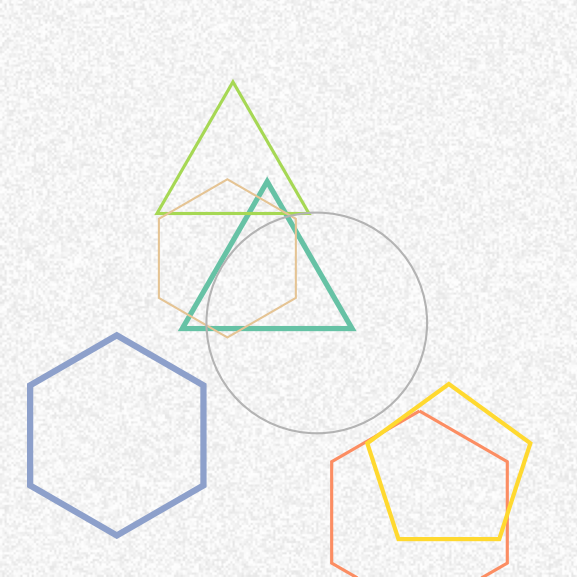[{"shape": "triangle", "thickness": 2.5, "radius": 0.85, "center": [0.463, 0.515]}, {"shape": "hexagon", "thickness": 1.5, "radius": 0.88, "center": [0.726, 0.112]}, {"shape": "hexagon", "thickness": 3, "radius": 0.87, "center": [0.202, 0.245]}, {"shape": "triangle", "thickness": 1.5, "radius": 0.76, "center": [0.403, 0.705]}, {"shape": "pentagon", "thickness": 2, "radius": 0.74, "center": [0.777, 0.186]}, {"shape": "hexagon", "thickness": 1, "radius": 0.68, "center": [0.394, 0.552]}, {"shape": "circle", "thickness": 1, "radius": 0.96, "center": [0.549, 0.44]}]